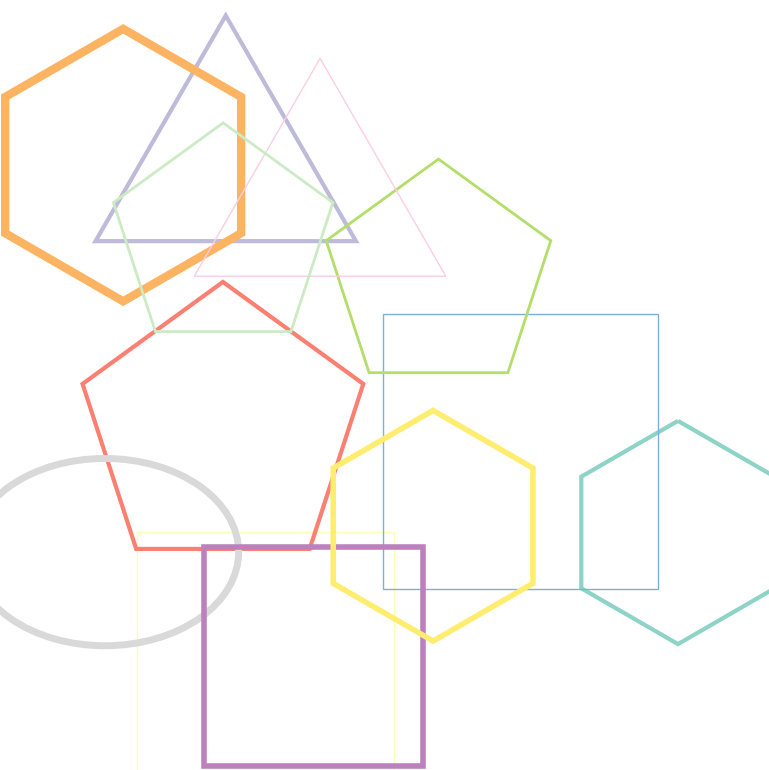[{"shape": "hexagon", "thickness": 1.5, "radius": 0.72, "center": [0.881, 0.308]}, {"shape": "square", "thickness": 0.5, "radius": 0.83, "center": [0.345, 0.143]}, {"shape": "triangle", "thickness": 1.5, "radius": 0.98, "center": [0.293, 0.784]}, {"shape": "pentagon", "thickness": 1.5, "radius": 0.96, "center": [0.29, 0.442]}, {"shape": "square", "thickness": 0.5, "radius": 0.89, "center": [0.676, 0.413]}, {"shape": "hexagon", "thickness": 3, "radius": 0.88, "center": [0.16, 0.786]}, {"shape": "pentagon", "thickness": 1, "radius": 0.77, "center": [0.569, 0.64]}, {"shape": "triangle", "thickness": 0.5, "radius": 0.94, "center": [0.416, 0.736]}, {"shape": "oval", "thickness": 2.5, "radius": 0.87, "center": [0.136, 0.283]}, {"shape": "square", "thickness": 2, "radius": 0.71, "center": [0.407, 0.148]}, {"shape": "pentagon", "thickness": 1, "radius": 0.75, "center": [0.29, 0.691]}, {"shape": "hexagon", "thickness": 2, "radius": 0.75, "center": [0.562, 0.317]}]